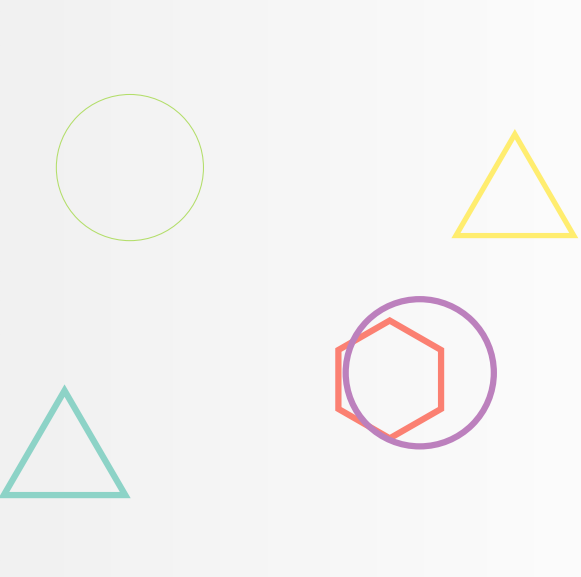[{"shape": "triangle", "thickness": 3, "radius": 0.6, "center": [0.111, 0.202]}, {"shape": "hexagon", "thickness": 3, "radius": 0.51, "center": [0.671, 0.342]}, {"shape": "circle", "thickness": 0.5, "radius": 0.63, "center": [0.223, 0.709]}, {"shape": "circle", "thickness": 3, "radius": 0.64, "center": [0.722, 0.354]}, {"shape": "triangle", "thickness": 2.5, "radius": 0.59, "center": [0.886, 0.65]}]